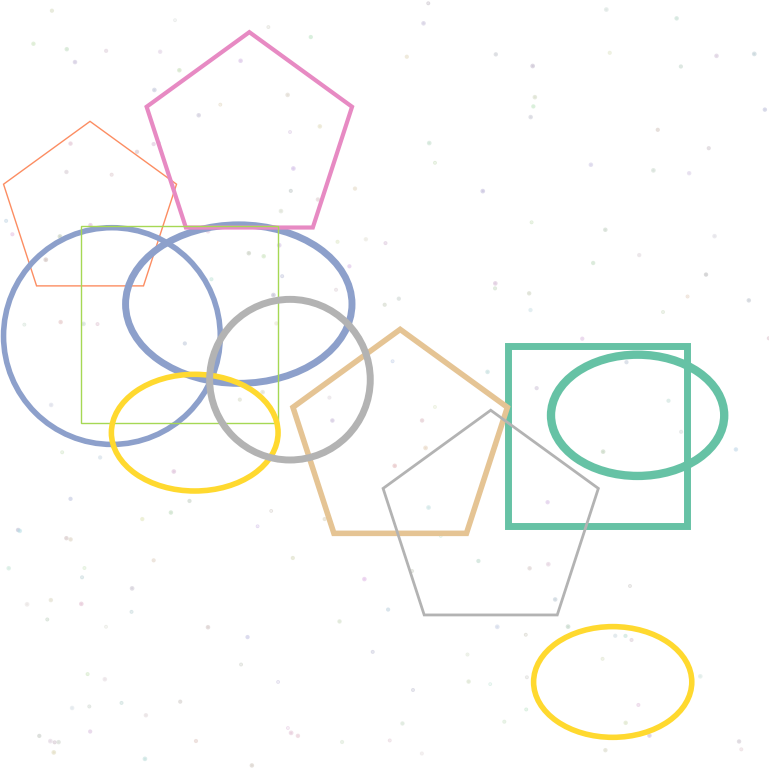[{"shape": "oval", "thickness": 3, "radius": 0.56, "center": [0.828, 0.461]}, {"shape": "square", "thickness": 2.5, "radius": 0.58, "center": [0.776, 0.434]}, {"shape": "pentagon", "thickness": 0.5, "radius": 0.59, "center": [0.117, 0.724]}, {"shape": "oval", "thickness": 2.5, "radius": 0.74, "center": [0.31, 0.605]}, {"shape": "circle", "thickness": 2, "radius": 0.7, "center": [0.145, 0.564]}, {"shape": "pentagon", "thickness": 1.5, "radius": 0.7, "center": [0.324, 0.818]}, {"shape": "square", "thickness": 0.5, "radius": 0.64, "center": [0.233, 0.578]}, {"shape": "oval", "thickness": 2, "radius": 0.51, "center": [0.796, 0.114]}, {"shape": "oval", "thickness": 2, "radius": 0.54, "center": [0.253, 0.438]}, {"shape": "pentagon", "thickness": 2, "radius": 0.73, "center": [0.52, 0.426]}, {"shape": "pentagon", "thickness": 1, "radius": 0.73, "center": [0.637, 0.32]}, {"shape": "circle", "thickness": 2.5, "radius": 0.52, "center": [0.377, 0.507]}]